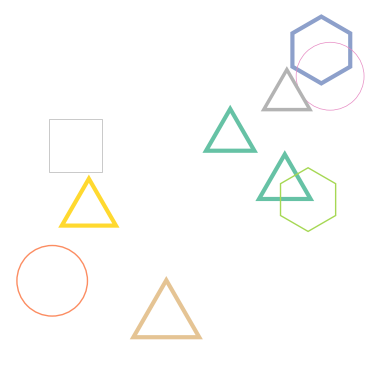[{"shape": "triangle", "thickness": 3, "radius": 0.39, "center": [0.74, 0.522]}, {"shape": "triangle", "thickness": 3, "radius": 0.36, "center": [0.598, 0.645]}, {"shape": "circle", "thickness": 1, "radius": 0.46, "center": [0.136, 0.271]}, {"shape": "hexagon", "thickness": 3, "radius": 0.43, "center": [0.835, 0.87]}, {"shape": "circle", "thickness": 0.5, "radius": 0.44, "center": [0.857, 0.802]}, {"shape": "hexagon", "thickness": 1, "radius": 0.41, "center": [0.8, 0.482]}, {"shape": "triangle", "thickness": 3, "radius": 0.41, "center": [0.231, 0.455]}, {"shape": "triangle", "thickness": 3, "radius": 0.49, "center": [0.432, 0.173]}, {"shape": "triangle", "thickness": 2.5, "radius": 0.35, "center": [0.745, 0.75]}, {"shape": "square", "thickness": 0.5, "radius": 0.34, "center": [0.197, 0.622]}]